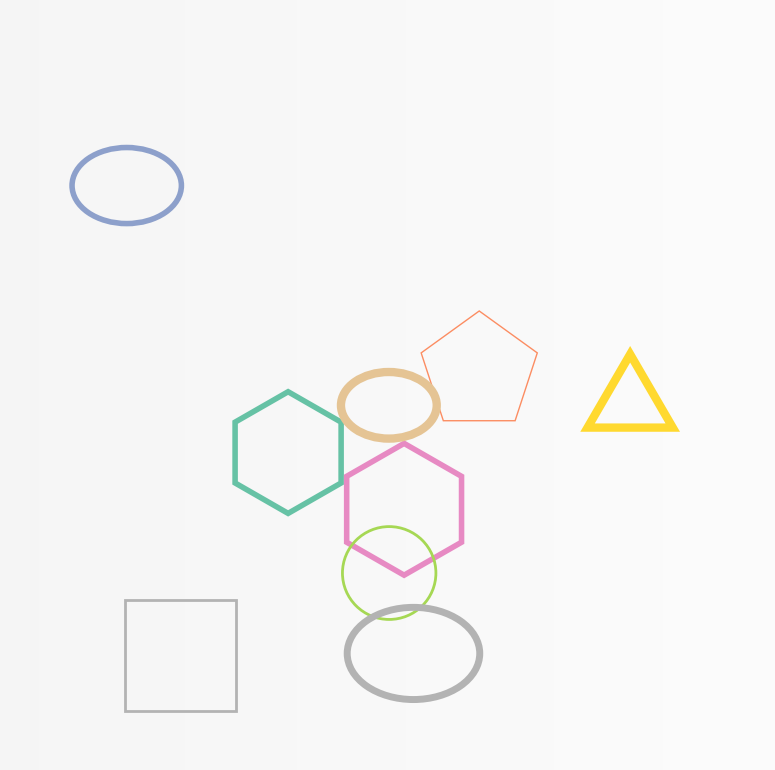[{"shape": "hexagon", "thickness": 2, "radius": 0.39, "center": [0.372, 0.412]}, {"shape": "pentagon", "thickness": 0.5, "radius": 0.39, "center": [0.618, 0.517]}, {"shape": "oval", "thickness": 2, "radius": 0.35, "center": [0.164, 0.759]}, {"shape": "hexagon", "thickness": 2, "radius": 0.43, "center": [0.521, 0.339]}, {"shape": "circle", "thickness": 1, "radius": 0.3, "center": [0.502, 0.256]}, {"shape": "triangle", "thickness": 3, "radius": 0.32, "center": [0.813, 0.476]}, {"shape": "oval", "thickness": 3, "radius": 0.31, "center": [0.502, 0.474]}, {"shape": "oval", "thickness": 2.5, "radius": 0.43, "center": [0.534, 0.151]}, {"shape": "square", "thickness": 1, "radius": 0.36, "center": [0.233, 0.148]}]